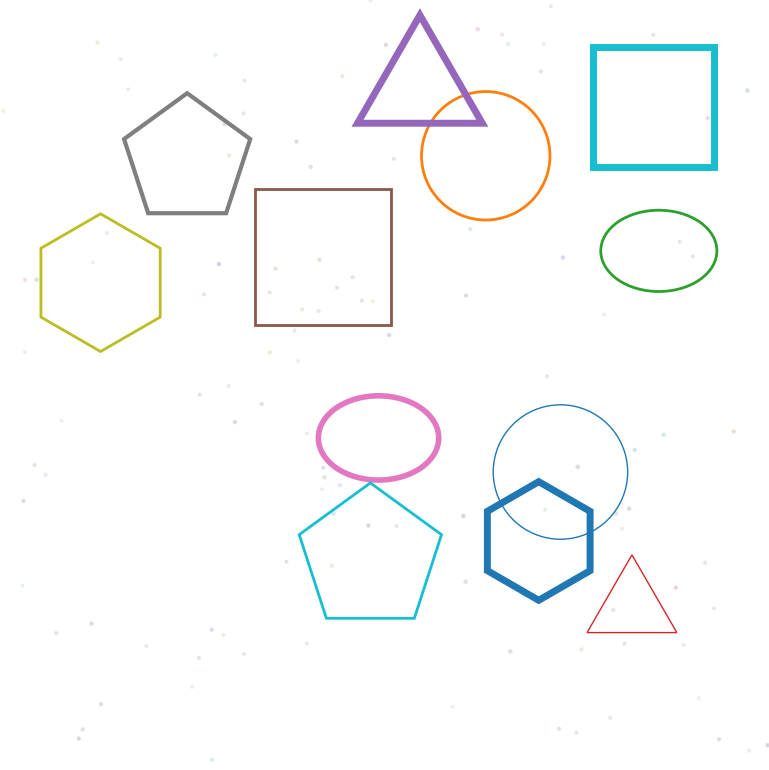[{"shape": "hexagon", "thickness": 2.5, "radius": 0.39, "center": [0.7, 0.297]}, {"shape": "circle", "thickness": 0.5, "radius": 0.44, "center": [0.728, 0.387]}, {"shape": "circle", "thickness": 1, "radius": 0.42, "center": [0.631, 0.798]}, {"shape": "oval", "thickness": 1, "radius": 0.38, "center": [0.856, 0.674]}, {"shape": "triangle", "thickness": 0.5, "radius": 0.34, "center": [0.821, 0.212]}, {"shape": "triangle", "thickness": 2.5, "radius": 0.47, "center": [0.545, 0.887]}, {"shape": "square", "thickness": 1, "radius": 0.44, "center": [0.419, 0.666]}, {"shape": "oval", "thickness": 2, "radius": 0.39, "center": [0.492, 0.431]}, {"shape": "pentagon", "thickness": 1.5, "radius": 0.43, "center": [0.243, 0.793]}, {"shape": "hexagon", "thickness": 1, "radius": 0.45, "center": [0.131, 0.633]}, {"shape": "square", "thickness": 2.5, "radius": 0.39, "center": [0.848, 0.861]}, {"shape": "pentagon", "thickness": 1, "radius": 0.49, "center": [0.481, 0.276]}]